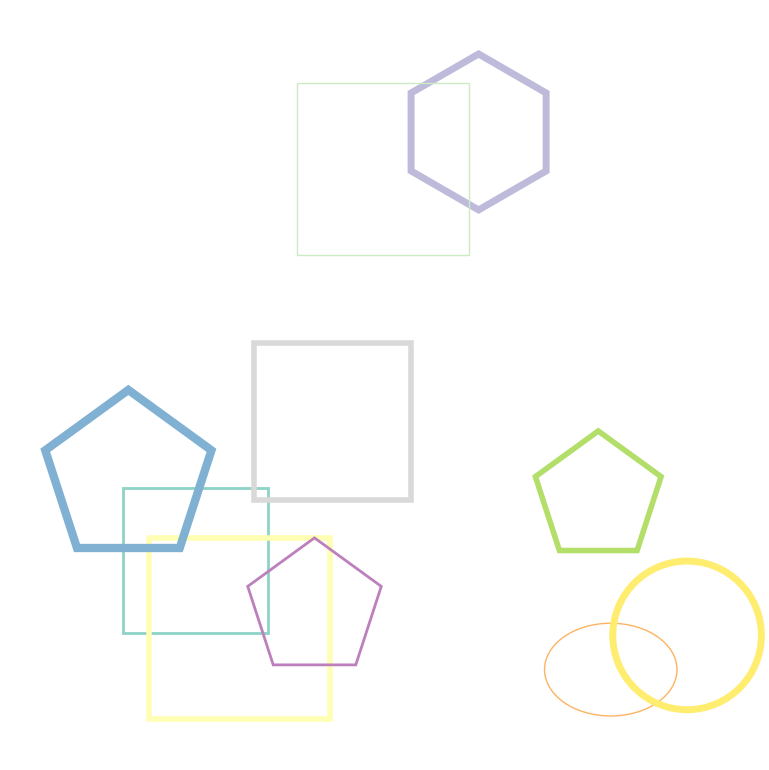[{"shape": "square", "thickness": 1, "radius": 0.47, "center": [0.254, 0.272]}, {"shape": "square", "thickness": 2, "radius": 0.59, "center": [0.311, 0.184]}, {"shape": "hexagon", "thickness": 2.5, "radius": 0.51, "center": [0.622, 0.829]}, {"shape": "pentagon", "thickness": 3, "radius": 0.57, "center": [0.167, 0.38]}, {"shape": "oval", "thickness": 0.5, "radius": 0.43, "center": [0.793, 0.13]}, {"shape": "pentagon", "thickness": 2, "radius": 0.43, "center": [0.777, 0.354]}, {"shape": "square", "thickness": 2, "radius": 0.51, "center": [0.432, 0.452]}, {"shape": "pentagon", "thickness": 1, "radius": 0.46, "center": [0.408, 0.21]}, {"shape": "square", "thickness": 0.5, "radius": 0.56, "center": [0.497, 0.78]}, {"shape": "circle", "thickness": 2.5, "radius": 0.48, "center": [0.892, 0.175]}]